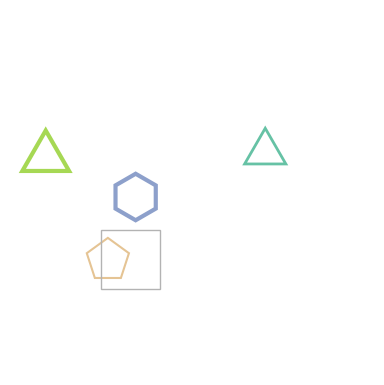[{"shape": "triangle", "thickness": 2, "radius": 0.31, "center": [0.689, 0.605]}, {"shape": "hexagon", "thickness": 3, "radius": 0.3, "center": [0.352, 0.488]}, {"shape": "triangle", "thickness": 3, "radius": 0.35, "center": [0.119, 0.591]}, {"shape": "pentagon", "thickness": 1.5, "radius": 0.29, "center": [0.28, 0.325]}, {"shape": "square", "thickness": 1, "radius": 0.39, "center": [0.34, 0.327]}]